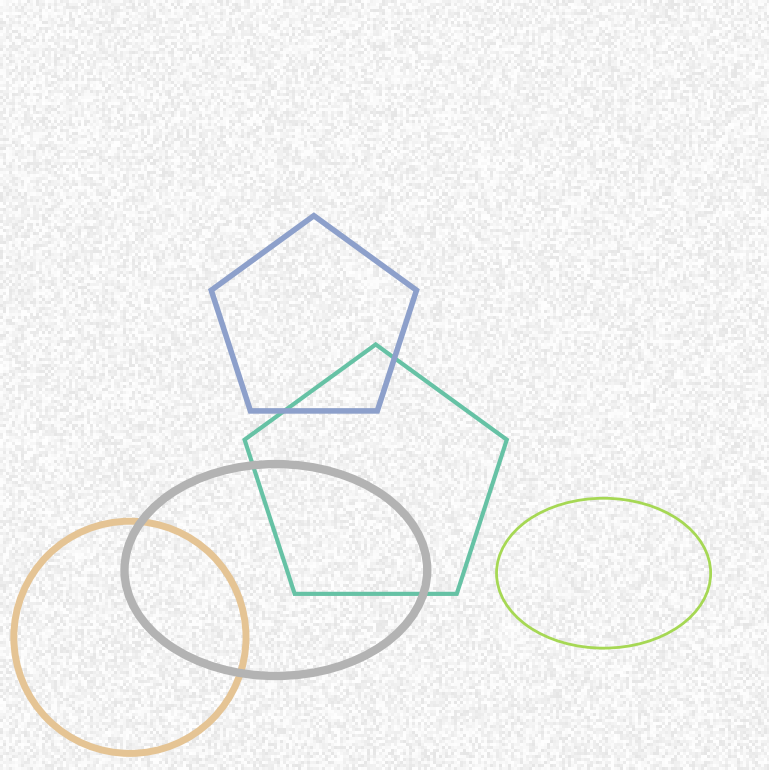[{"shape": "pentagon", "thickness": 1.5, "radius": 0.9, "center": [0.488, 0.374]}, {"shape": "pentagon", "thickness": 2, "radius": 0.7, "center": [0.408, 0.58]}, {"shape": "oval", "thickness": 1, "radius": 0.7, "center": [0.784, 0.256]}, {"shape": "circle", "thickness": 2.5, "radius": 0.75, "center": [0.169, 0.172]}, {"shape": "oval", "thickness": 3, "radius": 0.98, "center": [0.358, 0.26]}]